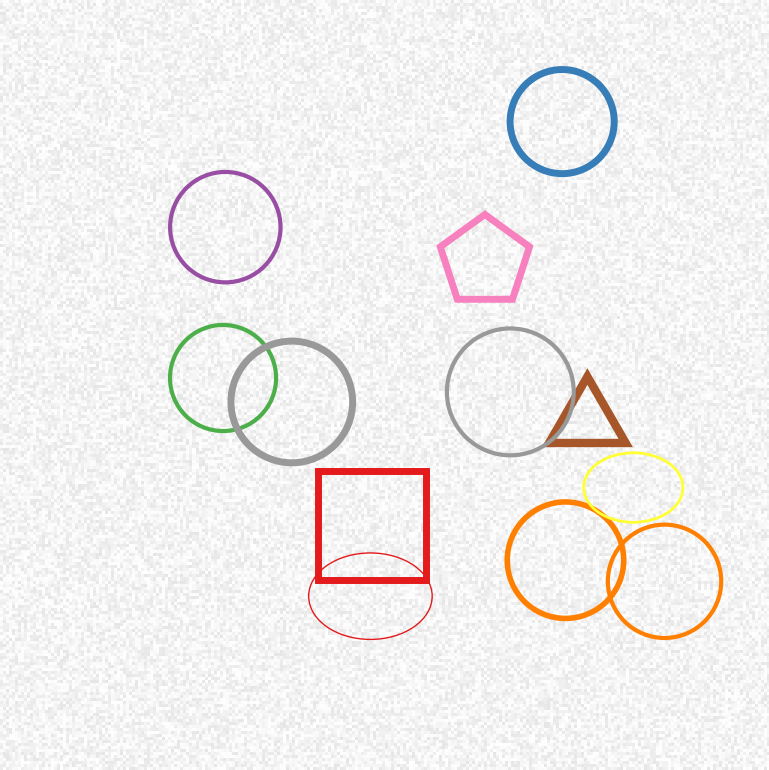[{"shape": "square", "thickness": 2.5, "radius": 0.35, "center": [0.483, 0.317]}, {"shape": "oval", "thickness": 0.5, "radius": 0.4, "center": [0.481, 0.226]}, {"shape": "circle", "thickness": 2.5, "radius": 0.34, "center": [0.73, 0.842]}, {"shape": "circle", "thickness": 1.5, "radius": 0.34, "center": [0.29, 0.509]}, {"shape": "circle", "thickness": 1.5, "radius": 0.36, "center": [0.293, 0.705]}, {"shape": "circle", "thickness": 1.5, "radius": 0.37, "center": [0.863, 0.245]}, {"shape": "circle", "thickness": 2, "radius": 0.38, "center": [0.734, 0.272]}, {"shape": "oval", "thickness": 1, "radius": 0.32, "center": [0.823, 0.367]}, {"shape": "triangle", "thickness": 3, "radius": 0.29, "center": [0.763, 0.453]}, {"shape": "pentagon", "thickness": 2.5, "radius": 0.3, "center": [0.63, 0.661]}, {"shape": "circle", "thickness": 2.5, "radius": 0.4, "center": [0.379, 0.478]}, {"shape": "circle", "thickness": 1.5, "radius": 0.41, "center": [0.663, 0.491]}]